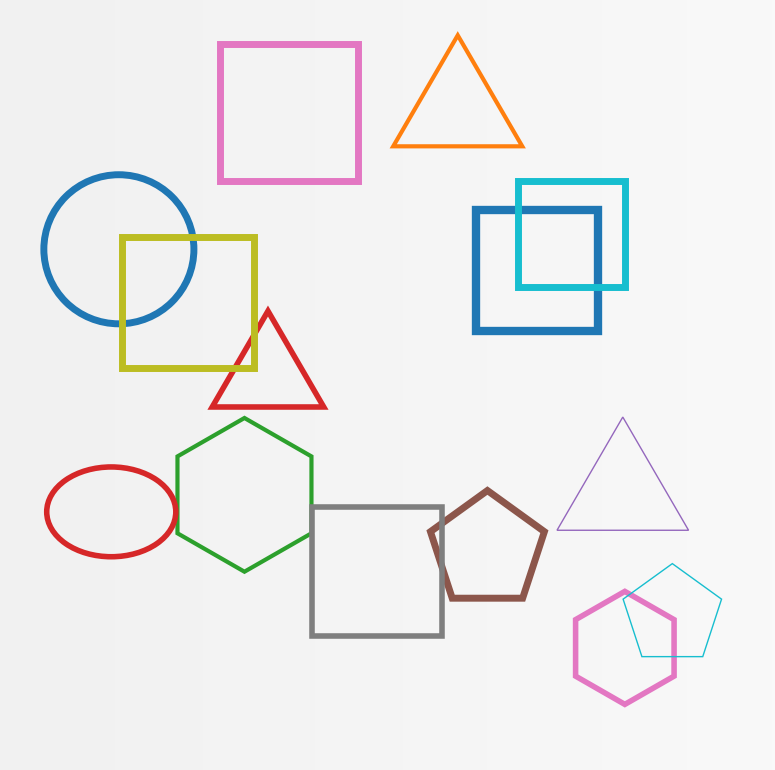[{"shape": "square", "thickness": 3, "radius": 0.39, "center": [0.692, 0.649]}, {"shape": "circle", "thickness": 2.5, "radius": 0.48, "center": [0.153, 0.676]}, {"shape": "triangle", "thickness": 1.5, "radius": 0.48, "center": [0.591, 0.858]}, {"shape": "hexagon", "thickness": 1.5, "radius": 0.5, "center": [0.315, 0.357]}, {"shape": "triangle", "thickness": 2, "radius": 0.42, "center": [0.346, 0.513]}, {"shape": "oval", "thickness": 2, "radius": 0.42, "center": [0.144, 0.335]}, {"shape": "triangle", "thickness": 0.5, "radius": 0.49, "center": [0.804, 0.36]}, {"shape": "pentagon", "thickness": 2.5, "radius": 0.39, "center": [0.629, 0.286]}, {"shape": "square", "thickness": 2.5, "radius": 0.45, "center": [0.373, 0.854]}, {"shape": "hexagon", "thickness": 2, "radius": 0.37, "center": [0.806, 0.159]}, {"shape": "square", "thickness": 2, "radius": 0.42, "center": [0.486, 0.257]}, {"shape": "square", "thickness": 2.5, "radius": 0.43, "center": [0.242, 0.607]}, {"shape": "square", "thickness": 2.5, "radius": 0.34, "center": [0.738, 0.696]}, {"shape": "pentagon", "thickness": 0.5, "radius": 0.33, "center": [0.868, 0.201]}]